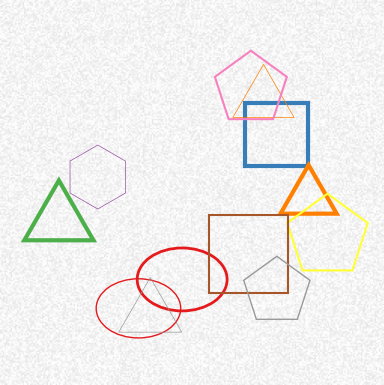[{"shape": "oval", "thickness": 1, "radius": 0.55, "center": [0.36, 0.199]}, {"shape": "oval", "thickness": 2, "radius": 0.58, "center": [0.473, 0.274]}, {"shape": "square", "thickness": 3, "radius": 0.41, "center": [0.719, 0.65]}, {"shape": "triangle", "thickness": 3, "radius": 0.52, "center": [0.153, 0.428]}, {"shape": "hexagon", "thickness": 0.5, "radius": 0.42, "center": [0.254, 0.54]}, {"shape": "triangle", "thickness": 0.5, "radius": 0.46, "center": [0.684, 0.741]}, {"shape": "triangle", "thickness": 3, "radius": 0.42, "center": [0.801, 0.487]}, {"shape": "pentagon", "thickness": 1.5, "radius": 0.55, "center": [0.851, 0.387]}, {"shape": "square", "thickness": 1.5, "radius": 0.51, "center": [0.645, 0.341]}, {"shape": "pentagon", "thickness": 1.5, "radius": 0.49, "center": [0.652, 0.77]}, {"shape": "pentagon", "thickness": 1, "radius": 0.45, "center": [0.719, 0.244]}, {"shape": "triangle", "thickness": 0.5, "radius": 0.47, "center": [0.39, 0.185]}]